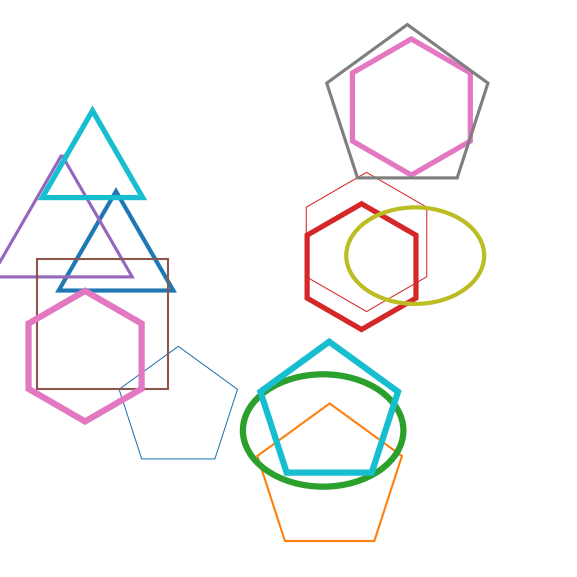[{"shape": "pentagon", "thickness": 0.5, "radius": 0.54, "center": [0.309, 0.292]}, {"shape": "triangle", "thickness": 2, "radius": 0.57, "center": [0.201, 0.553]}, {"shape": "pentagon", "thickness": 1, "radius": 0.66, "center": [0.571, 0.169]}, {"shape": "oval", "thickness": 3, "radius": 0.69, "center": [0.56, 0.254]}, {"shape": "hexagon", "thickness": 0.5, "radius": 0.6, "center": [0.635, 0.58]}, {"shape": "hexagon", "thickness": 2.5, "radius": 0.54, "center": [0.626, 0.537]}, {"shape": "triangle", "thickness": 1.5, "radius": 0.7, "center": [0.107, 0.59]}, {"shape": "square", "thickness": 1, "radius": 0.57, "center": [0.177, 0.438]}, {"shape": "hexagon", "thickness": 3, "radius": 0.57, "center": [0.147, 0.382]}, {"shape": "hexagon", "thickness": 2.5, "radius": 0.59, "center": [0.712, 0.814]}, {"shape": "pentagon", "thickness": 1.5, "radius": 0.73, "center": [0.705, 0.81]}, {"shape": "oval", "thickness": 2, "radius": 0.6, "center": [0.719, 0.556]}, {"shape": "triangle", "thickness": 2.5, "radius": 0.5, "center": [0.16, 0.707]}, {"shape": "pentagon", "thickness": 3, "radius": 0.63, "center": [0.57, 0.282]}]